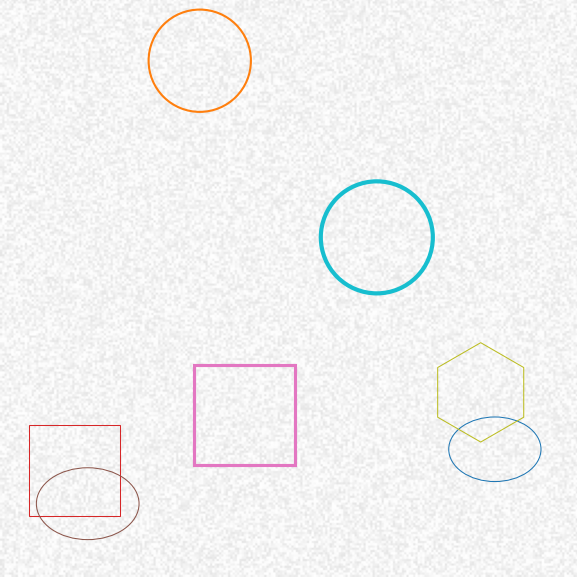[{"shape": "oval", "thickness": 0.5, "radius": 0.4, "center": [0.857, 0.221]}, {"shape": "circle", "thickness": 1, "radius": 0.44, "center": [0.346, 0.894]}, {"shape": "square", "thickness": 0.5, "radius": 0.39, "center": [0.13, 0.185]}, {"shape": "oval", "thickness": 0.5, "radius": 0.44, "center": [0.152, 0.127]}, {"shape": "square", "thickness": 1.5, "radius": 0.43, "center": [0.423, 0.281]}, {"shape": "hexagon", "thickness": 0.5, "radius": 0.43, "center": [0.832, 0.32]}, {"shape": "circle", "thickness": 2, "radius": 0.49, "center": [0.653, 0.588]}]